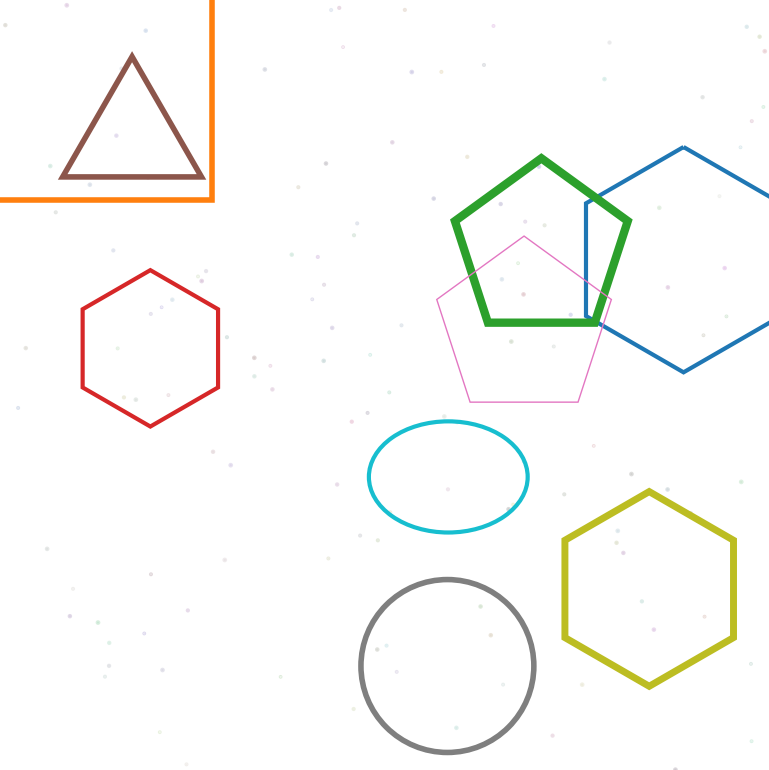[{"shape": "hexagon", "thickness": 1.5, "radius": 0.73, "center": [0.888, 0.663]}, {"shape": "square", "thickness": 2, "radius": 0.7, "center": [0.136, 0.879]}, {"shape": "pentagon", "thickness": 3, "radius": 0.59, "center": [0.703, 0.676]}, {"shape": "hexagon", "thickness": 1.5, "radius": 0.51, "center": [0.195, 0.548]}, {"shape": "triangle", "thickness": 2, "radius": 0.52, "center": [0.172, 0.822]}, {"shape": "pentagon", "thickness": 0.5, "radius": 0.6, "center": [0.681, 0.574]}, {"shape": "circle", "thickness": 2, "radius": 0.56, "center": [0.581, 0.135]}, {"shape": "hexagon", "thickness": 2.5, "radius": 0.63, "center": [0.843, 0.235]}, {"shape": "oval", "thickness": 1.5, "radius": 0.52, "center": [0.582, 0.381]}]